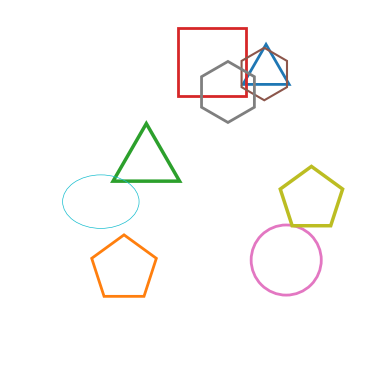[{"shape": "triangle", "thickness": 2, "radius": 0.35, "center": [0.691, 0.815]}, {"shape": "pentagon", "thickness": 2, "radius": 0.44, "center": [0.322, 0.302]}, {"shape": "triangle", "thickness": 2.5, "radius": 0.5, "center": [0.38, 0.579]}, {"shape": "square", "thickness": 2, "radius": 0.44, "center": [0.55, 0.839]}, {"shape": "hexagon", "thickness": 1.5, "radius": 0.34, "center": [0.686, 0.808]}, {"shape": "circle", "thickness": 2, "radius": 0.46, "center": [0.743, 0.325]}, {"shape": "hexagon", "thickness": 2, "radius": 0.4, "center": [0.592, 0.761]}, {"shape": "pentagon", "thickness": 2.5, "radius": 0.43, "center": [0.809, 0.483]}, {"shape": "oval", "thickness": 0.5, "radius": 0.5, "center": [0.262, 0.476]}]